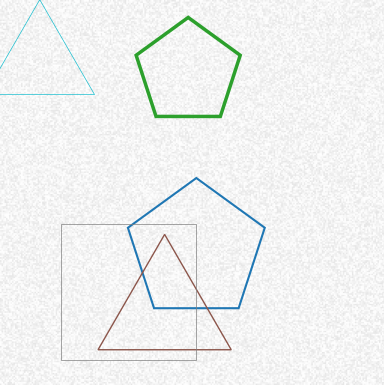[{"shape": "pentagon", "thickness": 1.5, "radius": 0.93, "center": [0.51, 0.351]}, {"shape": "pentagon", "thickness": 2.5, "radius": 0.71, "center": [0.489, 0.813]}, {"shape": "triangle", "thickness": 1, "radius": 1.0, "center": [0.428, 0.191]}, {"shape": "square", "thickness": 0.5, "radius": 0.88, "center": [0.334, 0.242]}, {"shape": "triangle", "thickness": 0.5, "radius": 0.82, "center": [0.103, 0.836]}]